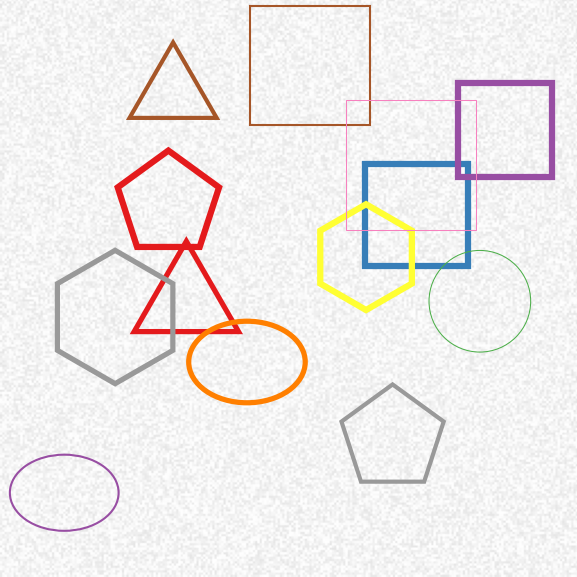[{"shape": "triangle", "thickness": 2.5, "radius": 0.52, "center": [0.323, 0.477]}, {"shape": "pentagon", "thickness": 3, "radius": 0.46, "center": [0.292, 0.646]}, {"shape": "square", "thickness": 3, "radius": 0.44, "center": [0.721, 0.627]}, {"shape": "circle", "thickness": 0.5, "radius": 0.44, "center": [0.831, 0.477]}, {"shape": "square", "thickness": 3, "radius": 0.41, "center": [0.875, 0.774]}, {"shape": "oval", "thickness": 1, "radius": 0.47, "center": [0.111, 0.146]}, {"shape": "oval", "thickness": 2.5, "radius": 0.5, "center": [0.428, 0.372]}, {"shape": "hexagon", "thickness": 3, "radius": 0.46, "center": [0.634, 0.554]}, {"shape": "square", "thickness": 1, "radius": 0.52, "center": [0.536, 0.886]}, {"shape": "triangle", "thickness": 2, "radius": 0.44, "center": [0.3, 0.839]}, {"shape": "square", "thickness": 0.5, "radius": 0.56, "center": [0.712, 0.714]}, {"shape": "hexagon", "thickness": 2.5, "radius": 0.58, "center": [0.199, 0.45]}, {"shape": "pentagon", "thickness": 2, "radius": 0.47, "center": [0.68, 0.24]}]